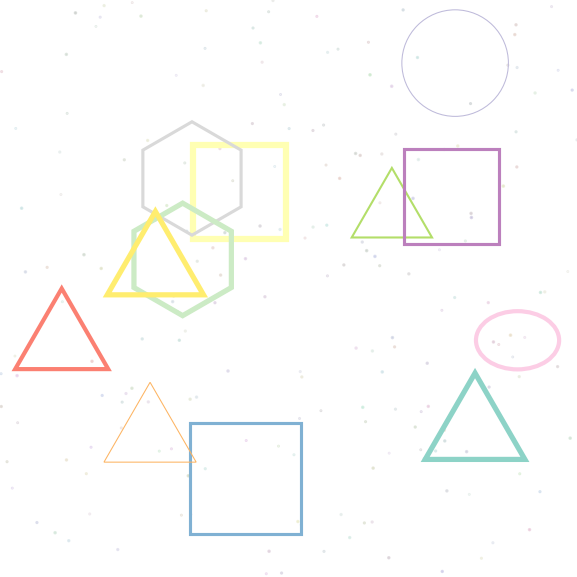[{"shape": "triangle", "thickness": 2.5, "radius": 0.5, "center": [0.823, 0.253]}, {"shape": "square", "thickness": 3, "radius": 0.41, "center": [0.415, 0.667]}, {"shape": "circle", "thickness": 0.5, "radius": 0.46, "center": [0.788, 0.89]}, {"shape": "triangle", "thickness": 2, "radius": 0.47, "center": [0.107, 0.407]}, {"shape": "square", "thickness": 1.5, "radius": 0.48, "center": [0.426, 0.17]}, {"shape": "triangle", "thickness": 0.5, "radius": 0.46, "center": [0.26, 0.245]}, {"shape": "triangle", "thickness": 1, "radius": 0.4, "center": [0.679, 0.628]}, {"shape": "oval", "thickness": 2, "radius": 0.36, "center": [0.896, 0.41]}, {"shape": "hexagon", "thickness": 1.5, "radius": 0.49, "center": [0.332, 0.69]}, {"shape": "square", "thickness": 1.5, "radius": 0.41, "center": [0.781, 0.658]}, {"shape": "hexagon", "thickness": 2.5, "radius": 0.49, "center": [0.316, 0.55]}, {"shape": "triangle", "thickness": 2.5, "radius": 0.48, "center": [0.269, 0.537]}]